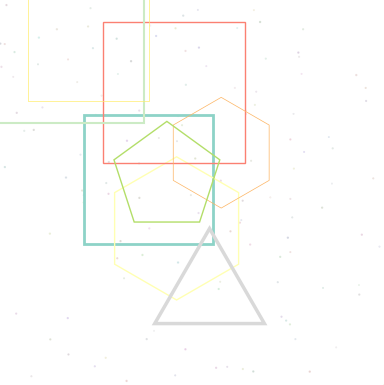[{"shape": "square", "thickness": 2, "radius": 0.84, "center": [0.387, 0.533]}, {"shape": "hexagon", "thickness": 1, "radius": 0.93, "center": [0.459, 0.407]}, {"shape": "square", "thickness": 1, "radius": 0.92, "center": [0.452, 0.76]}, {"shape": "hexagon", "thickness": 0.5, "radius": 0.72, "center": [0.575, 0.603]}, {"shape": "pentagon", "thickness": 1, "radius": 0.72, "center": [0.433, 0.54]}, {"shape": "triangle", "thickness": 2.5, "radius": 0.82, "center": [0.544, 0.242]}, {"shape": "square", "thickness": 1.5, "radius": 0.96, "center": [0.182, 0.873]}, {"shape": "square", "thickness": 0.5, "radius": 0.79, "center": [0.229, 0.896]}]